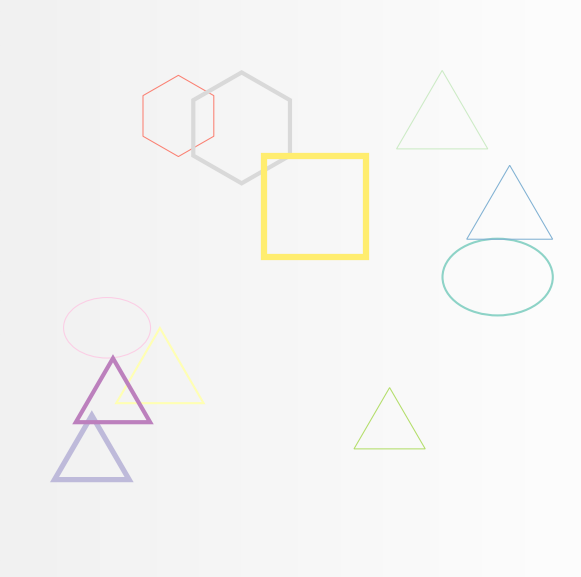[{"shape": "oval", "thickness": 1, "radius": 0.47, "center": [0.856, 0.519]}, {"shape": "triangle", "thickness": 1, "radius": 0.43, "center": [0.275, 0.344]}, {"shape": "triangle", "thickness": 2.5, "radius": 0.37, "center": [0.158, 0.206]}, {"shape": "hexagon", "thickness": 0.5, "radius": 0.35, "center": [0.307, 0.798]}, {"shape": "triangle", "thickness": 0.5, "radius": 0.43, "center": [0.877, 0.628]}, {"shape": "triangle", "thickness": 0.5, "radius": 0.35, "center": [0.67, 0.257]}, {"shape": "oval", "thickness": 0.5, "radius": 0.37, "center": [0.184, 0.432]}, {"shape": "hexagon", "thickness": 2, "radius": 0.48, "center": [0.416, 0.778]}, {"shape": "triangle", "thickness": 2, "radius": 0.37, "center": [0.194, 0.305]}, {"shape": "triangle", "thickness": 0.5, "radius": 0.45, "center": [0.761, 0.787]}, {"shape": "square", "thickness": 3, "radius": 0.44, "center": [0.542, 0.641]}]